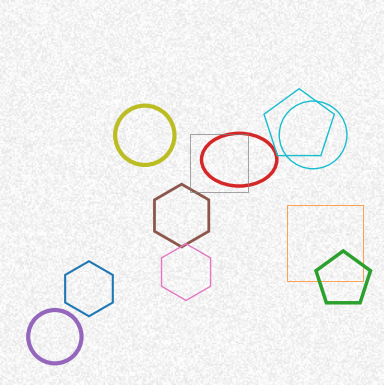[{"shape": "hexagon", "thickness": 1.5, "radius": 0.36, "center": [0.231, 0.25]}, {"shape": "square", "thickness": 0.5, "radius": 0.49, "center": [0.844, 0.368]}, {"shape": "pentagon", "thickness": 2.5, "radius": 0.37, "center": [0.892, 0.274]}, {"shape": "oval", "thickness": 2.5, "radius": 0.49, "center": [0.621, 0.585]}, {"shape": "circle", "thickness": 3, "radius": 0.35, "center": [0.143, 0.125]}, {"shape": "hexagon", "thickness": 2, "radius": 0.41, "center": [0.472, 0.44]}, {"shape": "hexagon", "thickness": 1, "radius": 0.37, "center": [0.483, 0.293]}, {"shape": "square", "thickness": 0.5, "radius": 0.38, "center": [0.569, 0.578]}, {"shape": "circle", "thickness": 3, "radius": 0.39, "center": [0.376, 0.649]}, {"shape": "pentagon", "thickness": 1, "radius": 0.48, "center": [0.777, 0.674]}, {"shape": "circle", "thickness": 1, "radius": 0.44, "center": [0.813, 0.65]}]